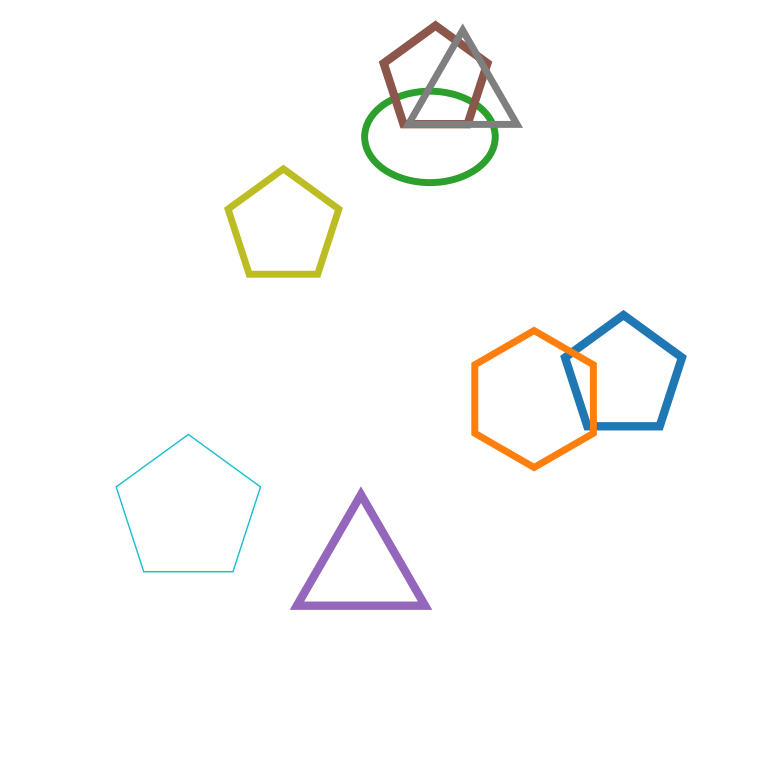[{"shape": "pentagon", "thickness": 3, "radius": 0.4, "center": [0.81, 0.511]}, {"shape": "hexagon", "thickness": 2.5, "radius": 0.44, "center": [0.694, 0.482]}, {"shape": "oval", "thickness": 2.5, "radius": 0.42, "center": [0.558, 0.822]}, {"shape": "triangle", "thickness": 3, "radius": 0.48, "center": [0.469, 0.261]}, {"shape": "pentagon", "thickness": 3, "radius": 0.35, "center": [0.566, 0.896]}, {"shape": "triangle", "thickness": 2.5, "radius": 0.41, "center": [0.601, 0.879]}, {"shape": "pentagon", "thickness": 2.5, "radius": 0.38, "center": [0.368, 0.705]}, {"shape": "pentagon", "thickness": 0.5, "radius": 0.49, "center": [0.245, 0.337]}]